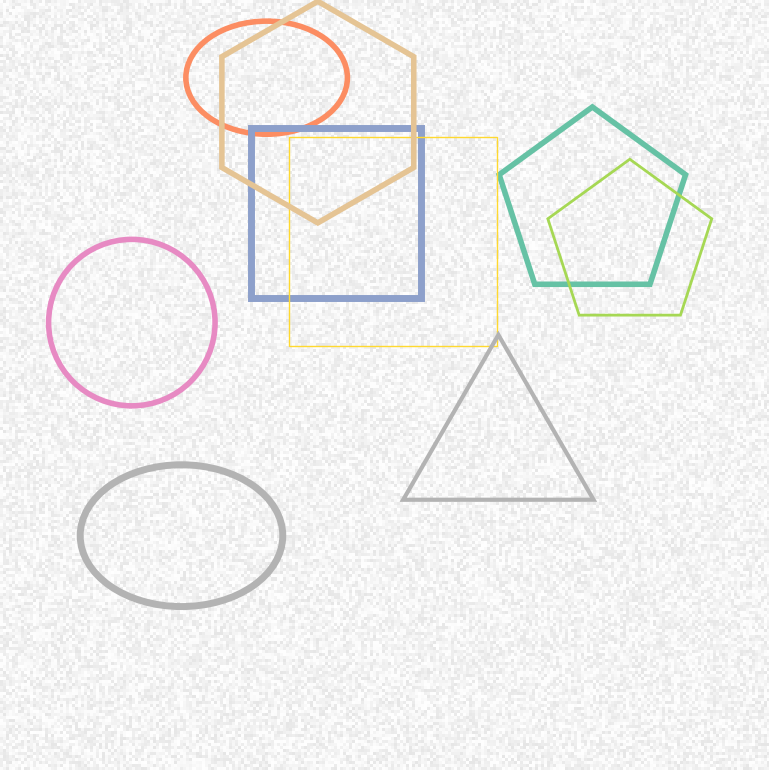[{"shape": "pentagon", "thickness": 2, "radius": 0.64, "center": [0.769, 0.734]}, {"shape": "oval", "thickness": 2, "radius": 0.52, "center": [0.346, 0.899]}, {"shape": "square", "thickness": 2.5, "radius": 0.55, "center": [0.436, 0.724]}, {"shape": "circle", "thickness": 2, "radius": 0.54, "center": [0.171, 0.581]}, {"shape": "pentagon", "thickness": 1, "radius": 0.56, "center": [0.818, 0.681]}, {"shape": "square", "thickness": 0.5, "radius": 0.68, "center": [0.51, 0.687]}, {"shape": "hexagon", "thickness": 2, "radius": 0.72, "center": [0.413, 0.854]}, {"shape": "oval", "thickness": 2.5, "radius": 0.66, "center": [0.236, 0.304]}, {"shape": "triangle", "thickness": 1.5, "radius": 0.71, "center": [0.647, 0.422]}]